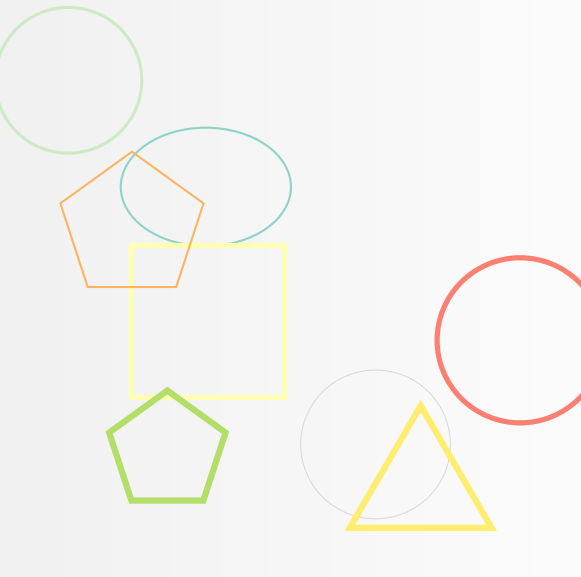[{"shape": "oval", "thickness": 1, "radius": 0.73, "center": [0.354, 0.676]}, {"shape": "square", "thickness": 2.5, "radius": 0.66, "center": [0.357, 0.444]}, {"shape": "circle", "thickness": 2.5, "radius": 0.71, "center": [0.895, 0.41]}, {"shape": "pentagon", "thickness": 1, "radius": 0.65, "center": [0.227, 0.607]}, {"shape": "pentagon", "thickness": 3, "radius": 0.53, "center": [0.288, 0.218]}, {"shape": "circle", "thickness": 0.5, "radius": 0.64, "center": [0.646, 0.23]}, {"shape": "circle", "thickness": 1.5, "radius": 0.63, "center": [0.118, 0.86]}, {"shape": "triangle", "thickness": 3, "radius": 0.7, "center": [0.724, 0.156]}]